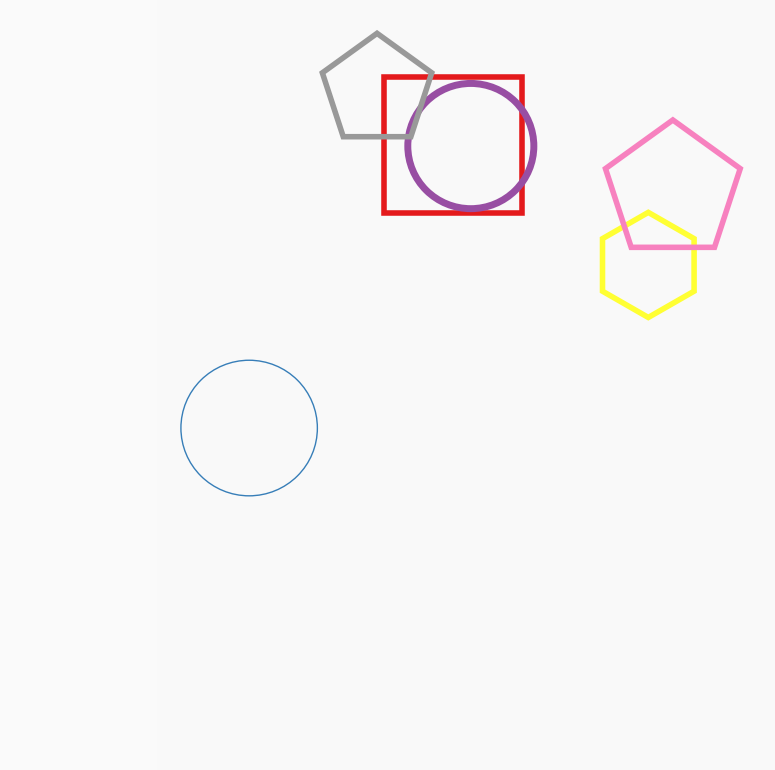[{"shape": "square", "thickness": 2, "radius": 0.44, "center": [0.585, 0.812]}, {"shape": "circle", "thickness": 0.5, "radius": 0.44, "center": [0.321, 0.444]}, {"shape": "circle", "thickness": 2.5, "radius": 0.41, "center": [0.608, 0.81]}, {"shape": "hexagon", "thickness": 2, "radius": 0.34, "center": [0.837, 0.656]}, {"shape": "pentagon", "thickness": 2, "radius": 0.46, "center": [0.868, 0.753]}, {"shape": "pentagon", "thickness": 2, "radius": 0.37, "center": [0.487, 0.882]}]